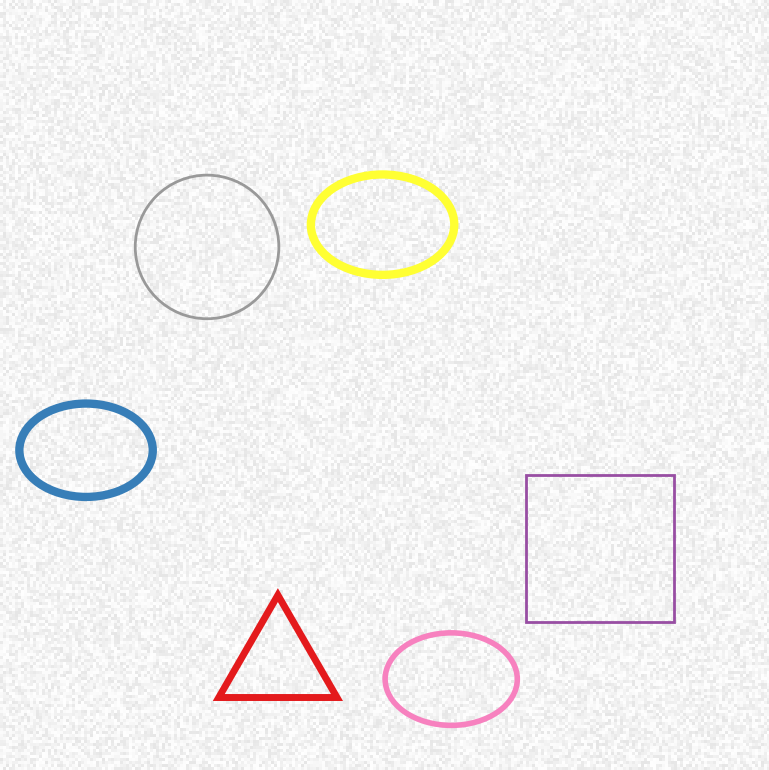[{"shape": "triangle", "thickness": 2.5, "radius": 0.44, "center": [0.361, 0.138]}, {"shape": "oval", "thickness": 3, "radius": 0.43, "center": [0.112, 0.415]}, {"shape": "square", "thickness": 1, "radius": 0.48, "center": [0.779, 0.288]}, {"shape": "oval", "thickness": 3, "radius": 0.47, "center": [0.497, 0.708]}, {"shape": "oval", "thickness": 2, "radius": 0.43, "center": [0.586, 0.118]}, {"shape": "circle", "thickness": 1, "radius": 0.47, "center": [0.269, 0.679]}]